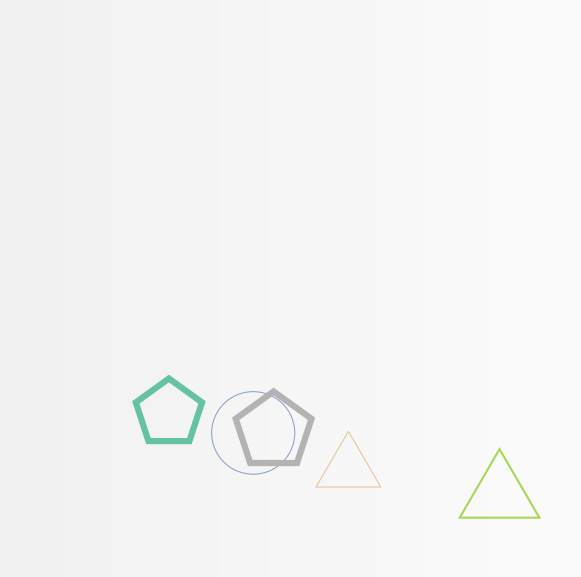[{"shape": "pentagon", "thickness": 3, "radius": 0.3, "center": [0.291, 0.284]}, {"shape": "circle", "thickness": 0.5, "radius": 0.36, "center": [0.436, 0.249]}, {"shape": "triangle", "thickness": 1, "radius": 0.4, "center": [0.859, 0.142]}, {"shape": "triangle", "thickness": 0.5, "radius": 0.32, "center": [0.599, 0.188]}, {"shape": "pentagon", "thickness": 3, "radius": 0.34, "center": [0.471, 0.253]}]